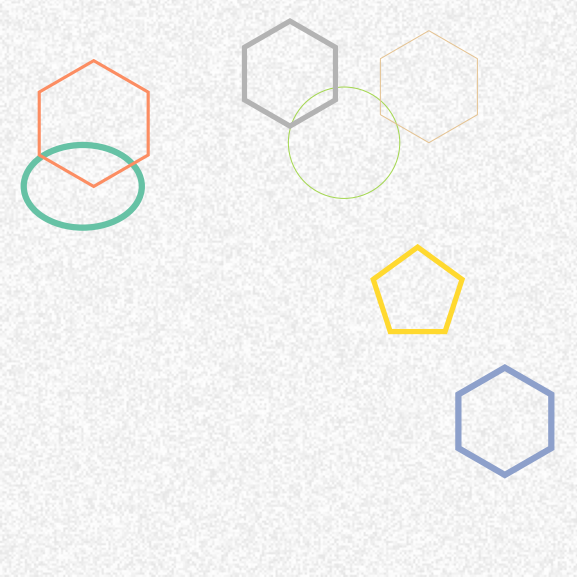[{"shape": "oval", "thickness": 3, "radius": 0.51, "center": [0.143, 0.677]}, {"shape": "hexagon", "thickness": 1.5, "radius": 0.54, "center": [0.162, 0.785]}, {"shape": "hexagon", "thickness": 3, "radius": 0.46, "center": [0.874, 0.27]}, {"shape": "circle", "thickness": 0.5, "radius": 0.48, "center": [0.596, 0.752]}, {"shape": "pentagon", "thickness": 2.5, "radius": 0.4, "center": [0.723, 0.49]}, {"shape": "hexagon", "thickness": 0.5, "radius": 0.48, "center": [0.743, 0.849]}, {"shape": "hexagon", "thickness": 2.5, "radius": 0.45, "center": [0.502, 0.872]}]